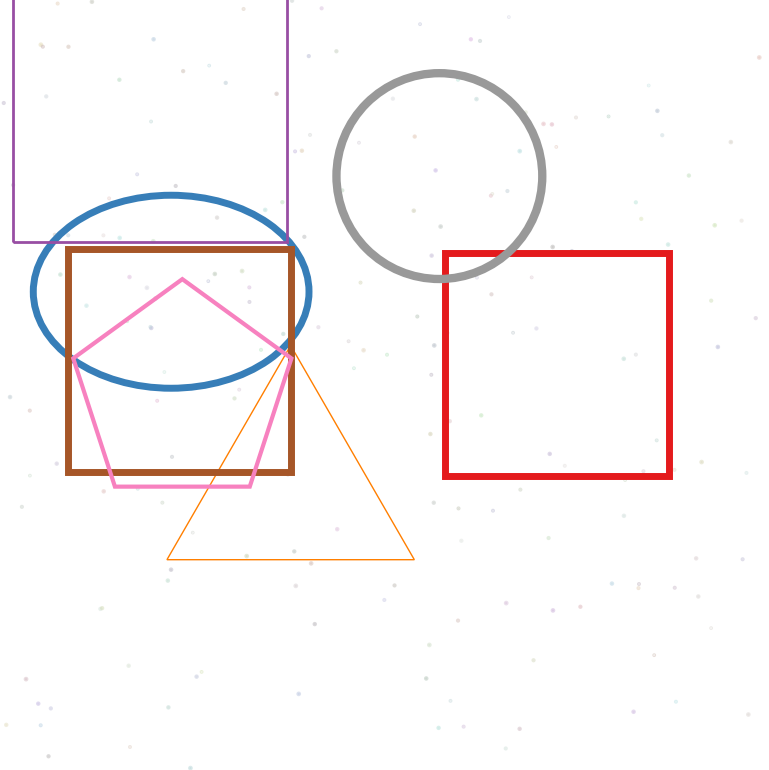[{"shape": "square", "thickness": 2.5, "radius": 0.73, "center": [0.723, 0.527]}, {"shape": "oval", "thickness": 2.5, "radius": 0.9, "center": [0.222, 0.621]}, {"shape": "square", "thickness": 1, "radius": 0.89, "center": [0.195, 0.863]}, {"shape": "triangle", "thickness": 0.5, "radius": 0.93, "center": [0.377, 0.366]}, {"shape": "square", "thickness": 2.5, "radius": 0.72, "center": [0.233, 0.532]}, {"shape": "pentagon", "thickness": 1.5, "radius": 0.74, "center": [0.237, 0.489]}, {"shape": "circle", "thickness": 3, "radius": 0.67, "center": [0.571, 0.771]}]